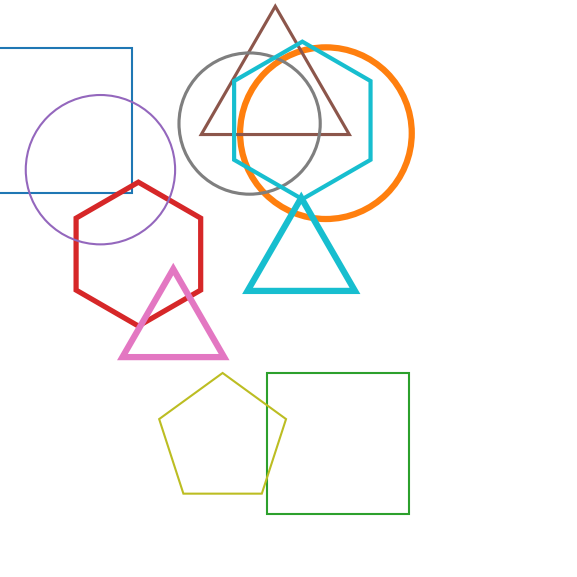[{"shape": "square", "thickness": 1, "radius": 0.63, "center": [0.103, 0.791]}, {"shape": "circle", "thickness": 3, "radius": 0.74, "center": [0.564, 0.769]}, {"shape": "square", "thickness": 1, "radius": 0.61, "center": [0.586, 0.231]}, {"shape": "hexagon", "thickness": 2.5, "radius": 0.62, "center": [0.24, 0.559]}, {"shape": "circle", "thickness": 1, "radius": 0.65, "center": [0.174, 0.705]}, {"shape": "triangle", "thickness": 1.5, "radius": 0.74, "center": [0.477, 0.84]}, {"shape": "triangle", "thickness": 3, "radius": 0.51, "center": [0.3, 0.432]}, {"shape": "circle", "thickness": 1.5, "radius": 0.61, "center": [0.432, 0.785]}, {"shape": "pentagon", "thickness": 1, "radius": 0.58, "center": [0.385, 0.238]}, {"shape": "triangle", "thickness": 3, "radius": 0.54, "center": [0.522, 0.549]}, {"shape": "hexagon", "thickness": 2, "radius": 0.68, "center": [0.524, 0.791]}]